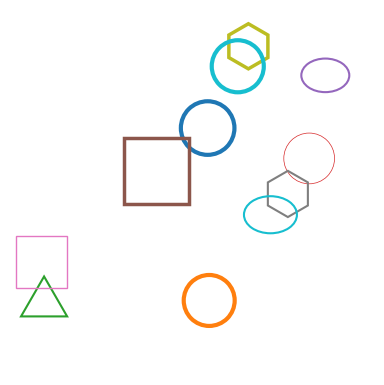[{"shape": "circle", "thickness": 3, "radius": 0.35, "center": [0.539, 0.667]}, {"shape": "circle", "thickness": 3, "radius": 0.33, "center": [0.543, 0.22]}, {"shape": "triangle", "thickness": 1.5, "radius": 0.35, "center": [0.114, 0.213]}, {"shape": "circle", "thickness": 0.5, "radius": 0.33, "center": [0.803, 0.588]}, {"shape": "oval", "thickness": 1.5, "radius": 0.31, "center": [0.845, 0.804]}, {"shape": "square", "thickness": 2.5, "radius": 0.43, "center": [0.407, 0.556]}, {"shape": "square", "thickness": 1, "radius": 0.33, "center": [0.108, 0.32]}, {"shape": "hexagon", "thickness": 1.5, "radius": 0.3, "center": [0.748, 0.496]}, {"shape": "hexagon", "thickness": 2.5, "radius": 0.29, "center": [0.645, 0.88]}, {"shape": "oval", "thickness": 1.5, "radius": 0.34, "center": [0.702, 0.442]}, {"shape": "circle", "thickness": 3, "radius": 0.34, "center": [0.618, 0.828]}]